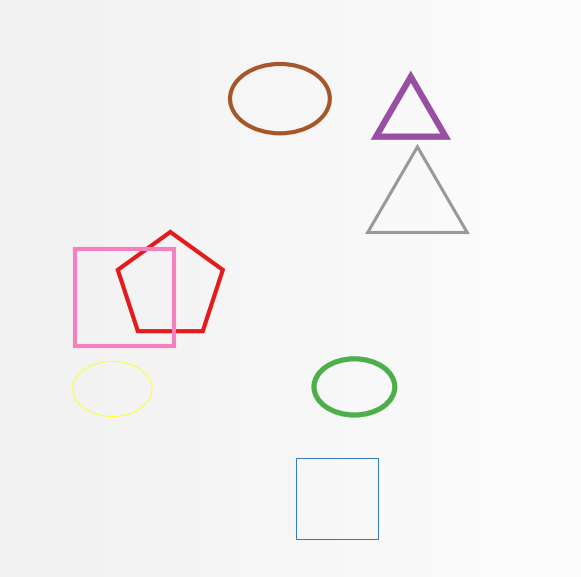[{"shape": "pentagon", "thickness": 2, "radius": 0.47, "center": [0.293, 0.502]}, {"shape": "square", "thickness": 0.5, "radius": 0.35, "center": [0.58, 0.136]}, {"shape": "oval", "thickness": 2.5, "radius": 0.35, "center": [0.61, 0.329]}, {"shape": "triangle", "thickness": 3, "radius": 0.35, "center": [0.707, 0.797]}, {"shape": "oval", "thickness": 0.5, "radius": 0.34, "center": [0.193, 0.326]}, {"shape": "oval", "thickness": 2, "radius": 0.43, "center": [0.482, 0.828]}, {"shape": "square", "thickness": 2, "radius": 0.42, "center": [0.215, 0.484]}, {"shape": "triangle", "thickness": 1.5, "radius": 0.49, "center": [0.718, 0.646]}]